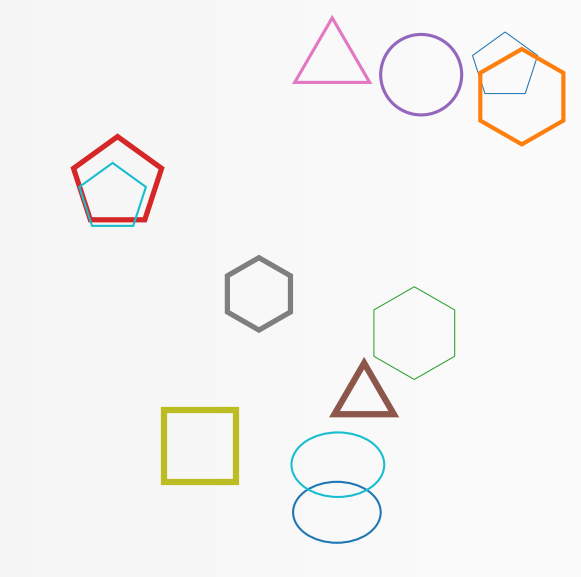[{"shape": "pentagon", "thickness": 0.5, "radius": 0.29, "center": [0.869, 0.885]}, {"shape": "oval", "thickness": 1, "radius": 0.38, "center": [0.58, 0.112]}, {"shape": "hexagon", "thickness": 2, "radius": 0.41, "center": [0.898, 0.832]}, {"shape": "hexagon", "thickness": 0.5, "radius": 0.4, "center": [0.713, 0.422]}, {"shape": "pentagon", "thickness": 2.5, "radius": 0.4, "center": [0.202, 0.683]}, {"shape": "circle", "thickness": 1.5, "radius": 0.35, "center": [0.725, 0.87]}, {"shape": "triangle", "thickness": 3, "radius": 0.29, "center": [0.626, 0.311]}, {"shape": "triangle", "thickness": 1.5, "radius": 0.37, "center": [0.572, 0.894]}, {"shape": "hexagon", "thickness": 2.5, "radius": 0.31, "center": [0.445, 0.49]}, {"shape": "square", "thickness": 3, "radius": 0.31, "center": [0.344, 0.227]}, {"shape": "pentagon", "thickness": 1, "radius": 0.3, "center": [0.194, 0.657]}, {"shape": "oval", "thickness": 1, "radius": 0.4, "center": [0.581, 0.194]}]